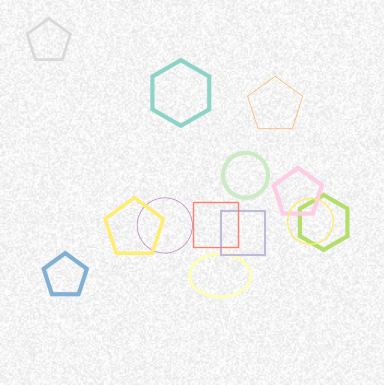[{"shape": "hexagon", "thickness": 3, "radius": 0.43, "center": [0.47, 0.759]}, {"shape": "oval", "thickness": 2, "radius": 0.4, "center": [0.572, 0.284]}, {"shape": "square", "thickness": 1.5, "radius": 0.29, "center": [0.632, 0.395]}, {"shape": "square", "thickness": 1, "radius": 0.29, "center": [0.559, 0.417]}, {"shape": "pentagon", "thickness": 3, "radius": 0.29, "center": [0.169, 0.283]}, {"shape": "pentagon", "thickness": 0.5, "radius": 0.38, "center": [0.715, 0.727]}, {"shape": "hexagon", "thickness": 3, "radius": 0.36, "center": [0.841, 0.422]}, {"shape": "pentagon", "thickness": 3, "radius": 0.33, "center": [0.774, 0.498]}, {"shape": "pentagon", "thickness": 2, "radius": 0.3, "center": [0.127, 0.893]}, {"shape": "circle", "thickness": 0.5, "radius": 0.36, "center": [0.428, 0.414]}, {"shape": "circle", "thickness": 3, "radius": 0.29, "center": [0.638, 0.545]}, {"shape": "circle", "thickness": 1, "radius": 0.3, "center": [0.806, 0.425]}, {"shape": "pentagon", "thickness": 2.5, "radius": 0.4, "center": [0.349, 0.407]}]